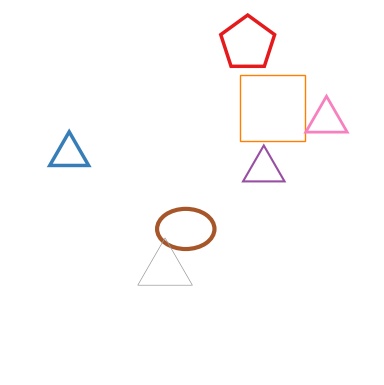[{"shape": "pentagon", "thickness": 2.5, "radius": 0.37, "center": [0.643, 0.887]}, {"shape": "triangle", "thickness": 2.5, "radius": 0.29, "center": [0.18, 0.599]}, {"shape": "triangle", "thickness": 1.5, "radius": 0.31, "center": [0.685, 0.56]}, {"shape": "square", "thickness": 1, "radius": 0.42, "center": [0.707, 0.72]}, {"shape": "oval", "thickness": 3, "radius": 0.37, "center": [0.483, 0.405]}, {"shape": "triangle", "thickness": 2, "radius": 0.31, "center": [0.848, 0.688]}, {"shape": "triangle", "thickness": 0.5, "radius": 0.41, "center": [0.429, 0.3]}]